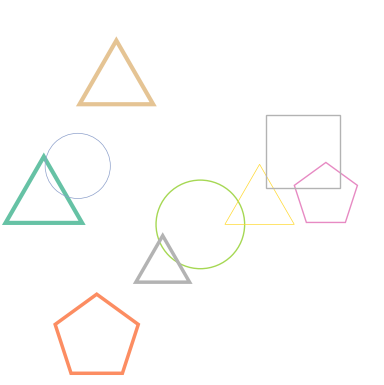[{"shape": "triangle", "thickness": 3, "radius": 0.57, "center": [0.114, 0.478]}, {"shape": "pentagon", "thickness": 2.5, "radius": 0.57, "center": [0.251, 0.122]}, {"shape": "circle", "thickness": 0.5, "radius": 0.42, "center": [0.202, 0.569]}, {"shape": "pentagon", "thickness": 1, "radius": 0.43, "center": [0.846, 0.492]}, {"shape": "circle", "thickness": 1, "radius": 0.58, "center": [0.52, 0.417]}, {"shape": "triangle", "thickness": 0.5, "radius": 0.52, "center": [0.674, 0.469]}, {"shape": "triangle", "thickness": 3, "radius": 0.55, "center": [0.302, 0.784]}, {"shape": "square", "thickness": 1, "radius": 0.48, "center": [0.788, 0.606]}, {"shape": "triangle", "thickness": 2.5, "radius": 0.4, "center": [0.423, 0.307]}]